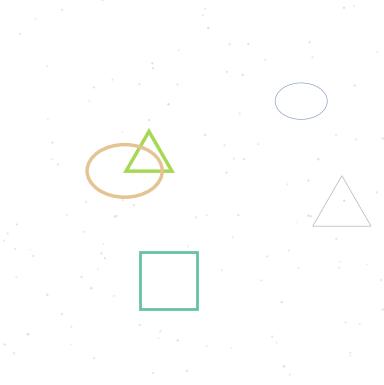[{"shape": "square", "thickness": 2, "radius": 0.37, "center": [0.437, 0.271]}, {"shape": "oval", "thickness": 0.5, "radius": 0.34, "center": [0.782, 0.737]}, {"shape": "triangle", "thickness": 2.5, "radius": 0.34, "center": [0.387, 0.59]}, {"shape": "oval", "thickness": 2.5, "radius": 0.49, "center": [0.324, 0.556]}, {"shape": "triangle", "thickness": 0.5, "radius": 0.44, "center": [0.888, 0.456]}]